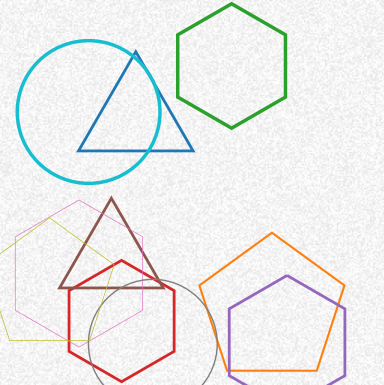[{"shape": "triangle", "thickness": 2, "radius": 0.86, "center": [0.353, 0.694]}, {"shape": "pentagon", "thickness": 1.5, "radius": 0.99, "center": [0.706, 0.197]}, {"shape": "hexagon", "thickness": 2.5, "radius": 0.81, "center": [0.602, 0.829]}, {"shape": "hexagon", "thickness": 2, "radius": 0.79, "center": [0.316, 0.166]}, {"shape": "hexagon", "thickness": 2, "radius": 0.87, "center": [0.746, 0.111]}, {"shape": "triangle", "thickness": 2, "radius": 0.78, "center": [0.289, 0.33]}, {"shape": "hexagon", "thickness": 0.5, "radius": 0.95, "center": [0.205, 0.29]}, {"shape": "circle", "thickness": 1, "radius": 0.84, "center": [0.397, 0.107]}, {"shape": "pentagon", "thickness": 0.5, "radius": 0.88, "center": [0.129, 0.258]}, {"shape": "circle", "thickness": 2.5, "radius": 0.93, "center": [0.23, 0.709]}]